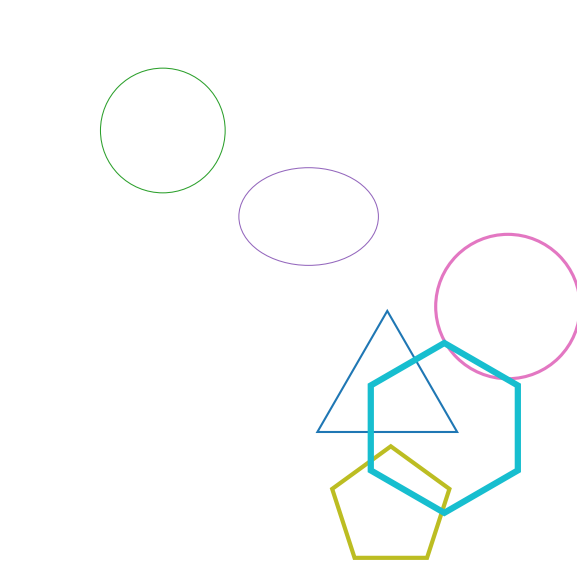[{"shape": "triangle", "thickness": 1, "radius": 0.7, "center": [0.671, 0.321]}, {"shape": "circle", "thickness": 0.5, "radius": 0.54, "center": [0.282, 0.773]}, {"shape": "oval", "thickness": 0.5, "radius": 0.6, "center": [0.534, 0.624]}, {"shape": "circle", "thickness": 1.5, "radius": 0.63, "center": [0.879, 0.468]}, {"shape": "pentagon", "thickness": 2, "radius": 0.53, "center": [0.677, 0.12]}, {"shape": "hexagon", "thickness": 3, "radius": 0.74, "center": [0.769, 0.258]}]